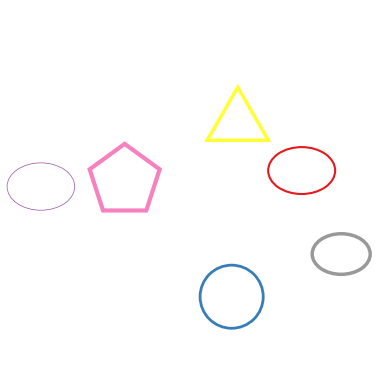[{"shape": "oval", "thickness": 1.5, "radius": 0.43, "center": [0.784, 0.557]}, {"shape": "circle", "thickness": 2, "radius": 0.41, "center": [0.602, 0.229]}, {"shape": "oval", "thickness": 0.5, "radius": 0.44, "center": [0.106, 0.515]}, {"shape": "triangle", "thickness": 2.5, "radius": 0.46, "center": [0.617, 0.682]}, {"shape": "pentagon", "thickness": 3, "radius": 0.48, "center": [0.324, 0.531]}, {"shape": "oval", "thickness": 2.5, "radius": 0.38, "center": [0.886, 0.34]}]